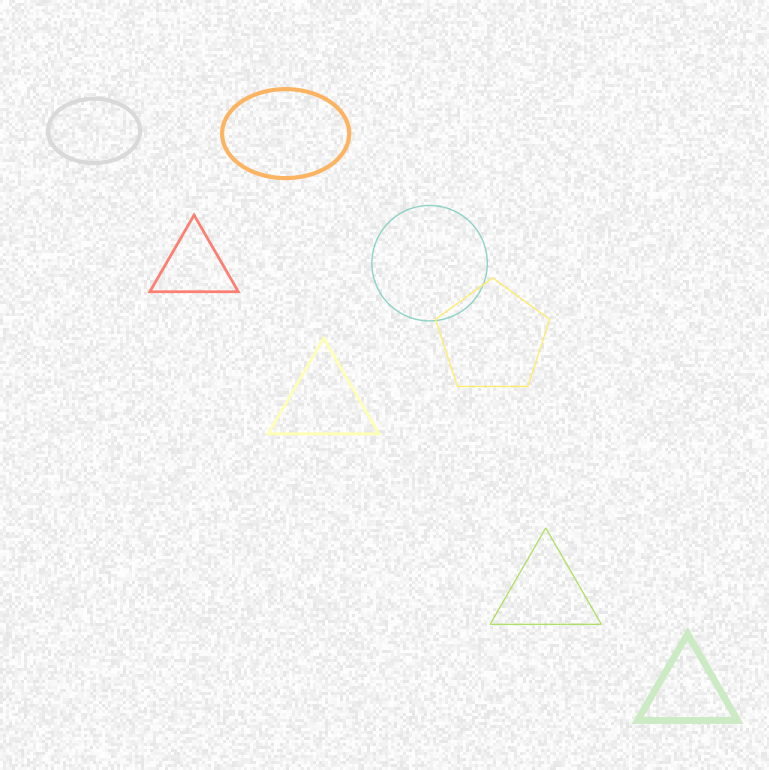[{"shape": "circle", "thickness": 0.5, "radius": 0.37, "center": [0.558, 0.658]}, {"shape": "triangle", "thickness": 1, "radius": 0.41, "center": [0.42, 0.478]}, {"shape": "triangle", "thickness": 1, "radius": 0.33, "center": [0.252, 0.654]}, {"shape": "oval", "thickness": 1.5, "radius": 0.41, "center": [0.371, 0.826]}, {"shape": "triangle", "thickness": 0.5, "radius": 0.42, "center": [0.709, 0.231]}, {"shape": "oval", "thickness": 1.5, "radius": 0.3, "center": [0.122, 0.83]}, {"shape": "triangle", "thickness": 2.5, "radius": 0.38, "center": [0.893, 0.102]}, {"shape": "pentagon", "thickness": 0.5, "radius": 0.39, "center": [0.64, 0.561]}]